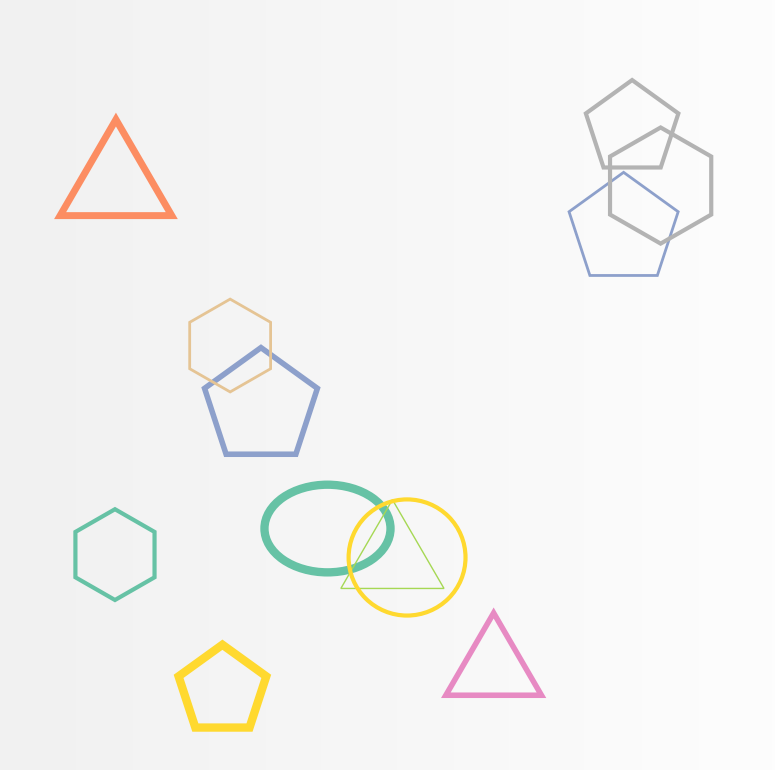[{"shape": "hexagon", "thickness": 1.5, "radius": 0.29, "center": [0.148, 0.28]}, {"shape": "oval", "thickness": 3, "radius": 0.41, "center": [0.423, 0.314]}, {"shape": "triangle", "thickness": 2.5, "radius": 0.42, "center": [0.15, 0.762]}, {"shape": "pentagon", "thickness": 1, "radius": 0.37, "center": [0.805, 0.702]}, {"shape": "pentagon", "thickness": 2, "radius": 0.38, "center": [0.337, 0.472]}, {"shape": "triangle", "thickness": 2, "radius": 0.36, "center": [0.637, 0.133]}, {"shape": "triangle", "thickness": 0.5, "radius": 0.38, "center": [0.506, 0.274]}, {"shape": "circle", "thickness": 1.5, "radius": 0.38, "center": [0.525, 0.276]}, {"shape": "pentagon", "thickness": 3, "radius": 0.3, "center": [0.287, 0.103]}, {"shape": "hexagon", "thickness": 1, "radius": 0.3, "center": [0.297, 0.551]}, {"shape": "pentagon", "thickness": 1.5, "radius": 0.31, "center": [0.816, 0.833]}, {"shape": "hexagon", "thickness": 1.5, "radius": 0.38, "center": [0.852, 0.759]}]